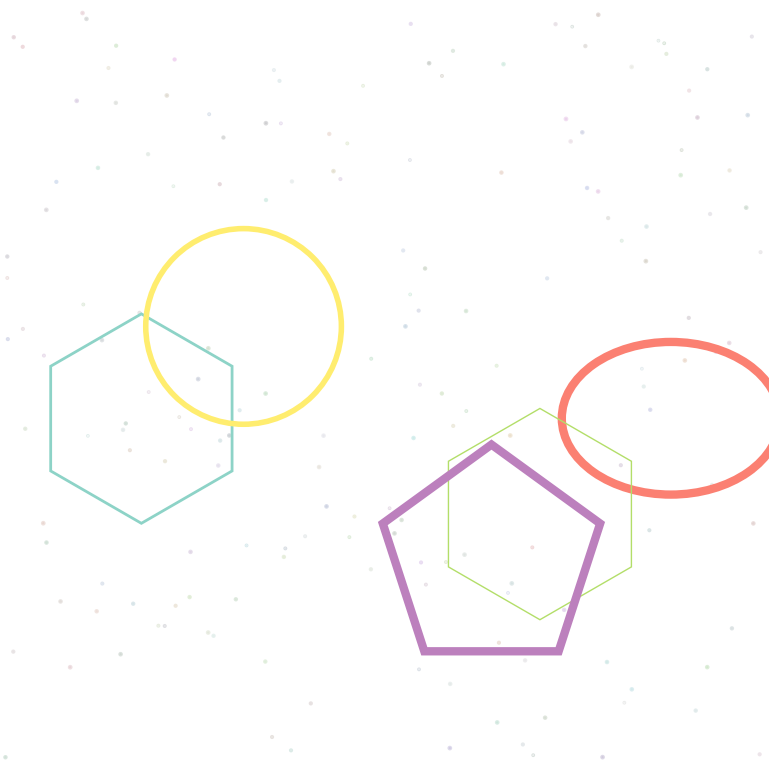[{"shape": "hexagon", "thickness": 1, "radius": 0.68, "center": [0.184, 0.456]}, {"shape": "oval", "thickness": 3, "radius": 0.71, "center": [0.871, 0.457]}, {"shape": "hexagon", "thickness": 0.5, "radius": 0.69, "center": [0.701, 0.332]}, {"shape": "pentagon", "thickness": 3, "radius": 0.74, "center": [0.638, 0.274]}, {"shape": "circle", "thickness": 2, "radius": 0.64, "center": [0.316, 0.576]}]